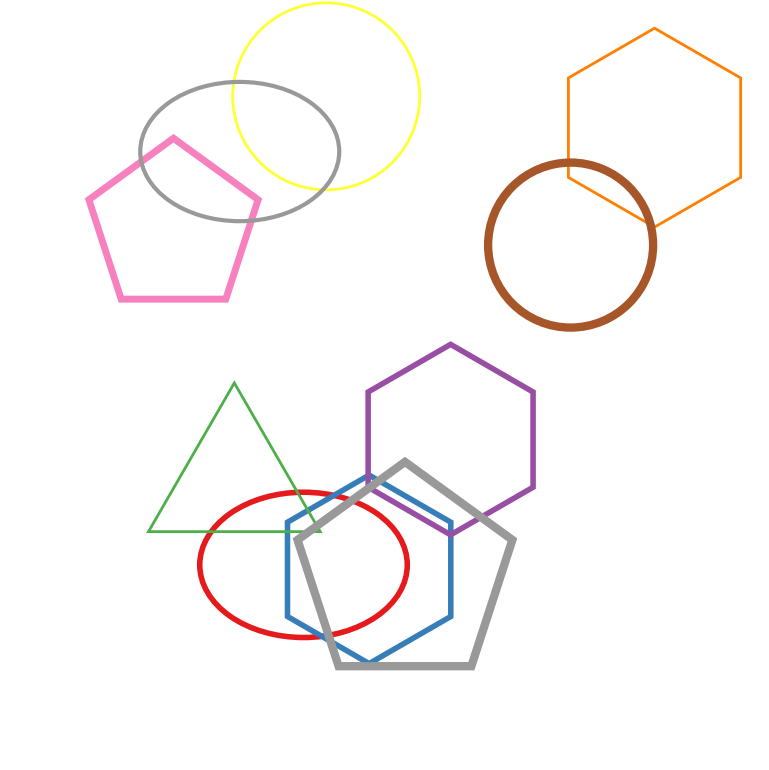[{"shape": "oval", "thickness": 2, "radius": 0.67, "center": [0.394, 0.266]}, {"shape": "hexagon", "thickness": 2, "radius": 0.61, "center": [0.479, 0.261]}, {"shape": "triangle", "thickness": 1, "radius": 0.64, "center": [0.304, 0.374]}, {"shape": "hexagon", "thickness": 2, "radius": 0.62, "center": [0.585, 0.429]}, {"shape": "hexagon", "thickness": 1, "radius": 0.65, "center": [0.85, 0.834]}, {"shape": "circle", "thickness": 1, "radius": 0.61, "center": [0.424, 0.875]}, {"shape": "circle", "thickness": 3, "radius": 0.54, "center": [0.741, 0.682]}, {"shape": "pentagon", "thickness": 2.5, "radius": 0.58, "center": [0.225, 0.705]}, {"shape": "pentagon", "thickness": 3, "radius": 0.73, "center": [0.526, 0.253]}, {"shape": "oval", "thickness": 1.5, "radius": 0.65, "center": [0.311, 0.803]}]